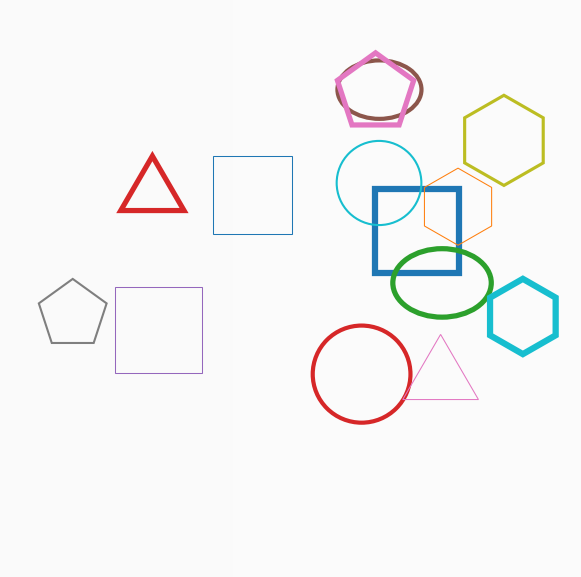[{"shape": "square", "thickness": 3, "radius": 0.37, "center": [0.717, 0.599]}, {"shape": "square", "thickness": 0.5, "radius": 0.34, "center": [0.434, 0.661]}, {"shape": "hexagon", "thickness": 0.5, "radius": 0.33, "center": [0.788, 0.641]}, {"shape": "oval", "thickness": 2.5, "radius": 0.42, "center": [0.761, 0.509]}, {"shape": "triangle", "thickness": 2.5, "radius": 0.31, "center": [0.262, 0.666]}, {"shape": "circle", "thickness": 2, "radius": 0.42, "center": [0.622, 0.351]}, {"shape": "square", "thickness": 0.5, "radius": 0.37, "center": [0.273, 0.428]}, {"shape": "oval", "thickness": 2, "radius": 0.36, "center": [0.653, 0.844]}, {"shape": "triangle", "thickness": 0.5, "radius": 0.38, "center": [0.758, 0.345]}, {"shape": "pentagon", "thickness": 2.5, "radius": 0.35, "center": [0.646, 0.839]}, {"shape": "pentagon", "thickness": 1, "radius": 0.31, "center": [0.125, 0.455]}, {"shape": "hexagon", "thickness": 1.5, "radius": 0.39, "center": [0.867, 0.756]}, {"shape": "hexagon", "thickness": 3, "radius": 0.33, "center": [0.9, 0.451]}, {"shape": "circle", "thickness": 1, "radius": 0.36, "center": [0.652, 0.682]}]